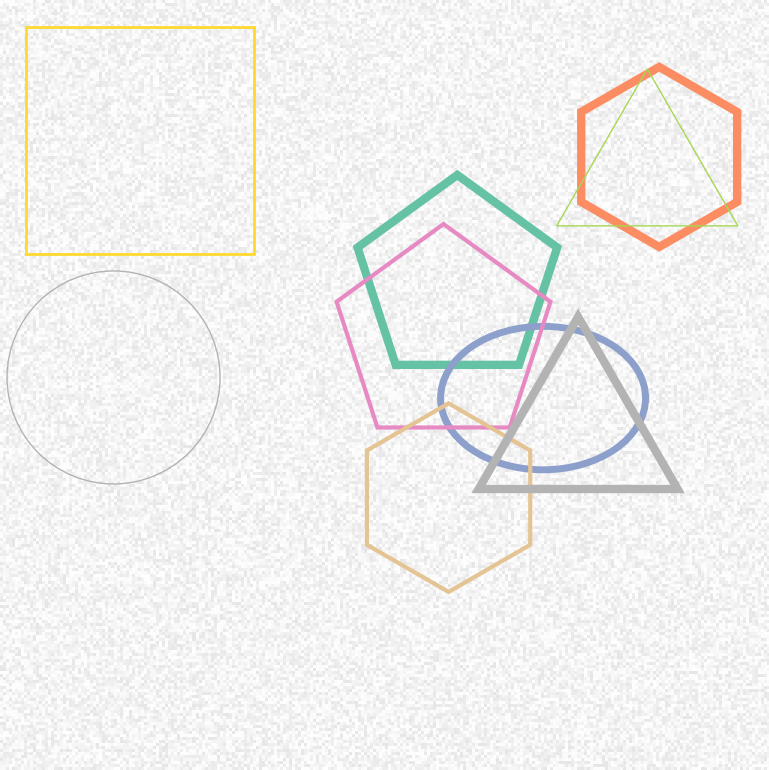[{"shape": "pentagon", "thickness": 3, "radius": 0.68, "center": [0.594, 0.636]}, {"shape": "hexagon", "thickness": 3, "radius": 0.58, "center": [0.856, 0.796]}, {"shape": "oval", "thickness": 2.5, "radius": 0.67, "center": [0.705, 0.483]}, {"shape": "pentagon", "thickness": 1.5, "radius": 0.73, "center": [0.576, 0.563]}, {"shape": "triangle", "thickness": 0.5, "radius": 0.68, "center": [0.841, 0.775]}, {"shape": "square", "thickness": 1, "radius": 0.74, "center": [0.182, 0.817]}, {"shape": "hexagon", "thickness": 1.5, "radius": 0.61, "center": [0.583, 0.354]}, {"shape": "circle", "thickness": 0.5, "radius": 0.69, "center": [0.147, 0.51]}, {"shape": "triangle", "thickness": 3, "radius": 0.75, "center": [0.751, 0.439]}]